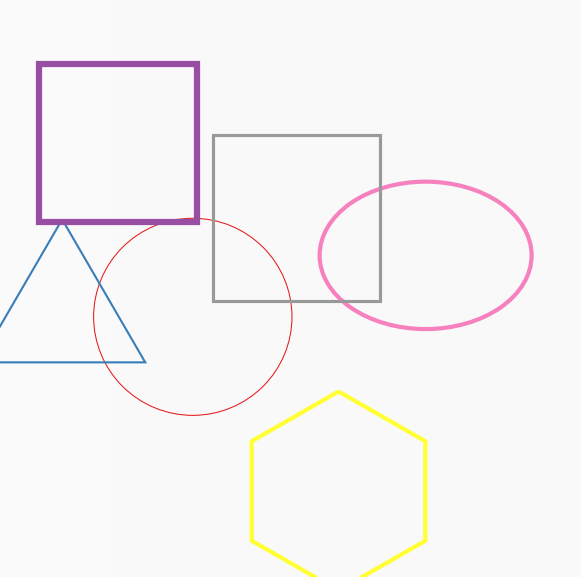[{"shape": "circle", "thickness": 0.5, "radius": 0.85, "center": [0.332, 0.451]}, {"shape": "triangle", "thickness": 1, "radius": 0.83, "center": [0.107, 0.454]}, {"shape": "square", "thickness": 3, "radius": 0.68, "center": [0.203, 0.752]}, {"shape": "hexagon", "thickness": 2, "radius": 0.86, "center": [0.582, 0.149]}, {"shape": "oval", "thickness": 2, "radius": 0.91, "center": [0.732, 0.557]}, {"shape": "square", "thickness": 1.5, "radius": 0.72, "center": [0.51, 0.622]}]